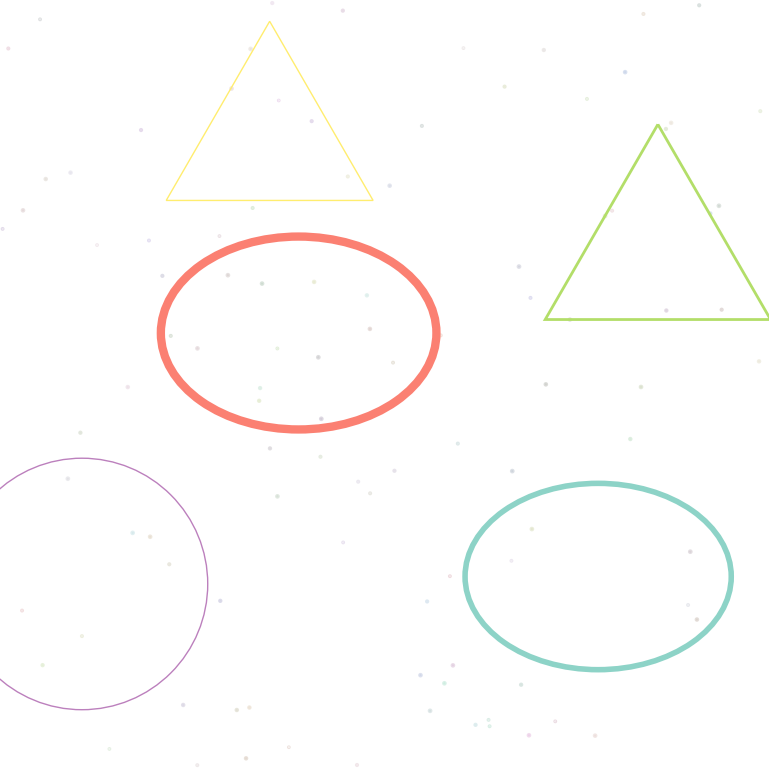[{"shape": "oval", "thickness": 2, "radius": 0.86, "center": [0.777, 0.251]}, {"shape": "oval", "thickness": 3, "radius": 0.89, "center": [0.388, 0.568]}, {"shape": "triangle", "thickness": 1, "radius": 0.84, "center": [0.854, 0.67]}, {"shape": "circle", "thickness": 0.5, "radius": 0.82, "center": [0.106, 0.242]}, {"shape": "triangle", "thickness": 0.5, "radius": 0.78, "center": [0.35, 0.817]}]